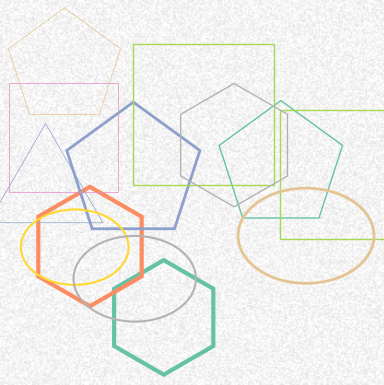[{"shape": "pentagon", "thickness": 1, "radius": 0.84, "center": [0.729, 0.57]}, {"shape": "hexagon", "thickness": 3, "radius": 0.74, "center": [0.425, 0.176]}, {"shape": "hexagon", "thickness": 3, "radius": 0.78, "center": [0.234, 0.36]}, {"shape": "pentagon", "thickness": 2, "radius": 0.91, "center": [0.346, 0.553]}, {"shape": "triangle", "thickness": 0.5, "radius": 0.86, "center": [0.118, 0.507]}, {"shape": "square", "thickness": 0.5, "radius": 0.71, "center": [0.164, 0.643]}, {"shape": "square", "thickness": 1, "radius": 0.84, "center": [0.896, 0.548]}, {"shape": "square", "thickness": 1, "radius": 0.92, "center": [0.528, 0.702]}, {"shape": "oval", "thickness": 1.5, "radius": 0.7, "center": [0.194, 0.358]}, {"shape": "pentagon", "thickness": 0.5, "radius": 0.77, "center": [0.167, 0.826]}, {"shape": "oval", "thickness": 2, "radius": 0.88, "center": [0.795, 0.388]}, {"shape": "hexagon", "thickness": 1, "radius": 0.8, "center": [0.608, 0.623]}, {"shape": "oval", "thickness": 1.5, "radius": 0.79, "center": [0.35, 0.276]}]